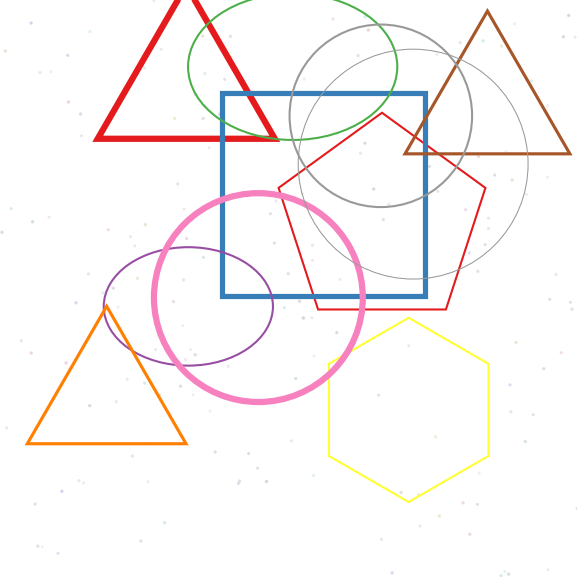[{"shape": "pentagon", "thickness": 1, "radius": 0.94, "center": [0.661, 0.616]}, {"shape": "triangle", "thickness": 3, "radius": 0.89, "center": [0.323, 0.847]}, {"shape": "square", "thickness": 2.5, "radius": 0.88, "center": [0.56, 0.662]}, {"shape": "oval", "thickness": 1, "radius": 0.91, "center": [0.507, 0.884]}, {"shape": "oval", "thickness": 1, "radius": 0.73, "center": [0.326, 0.469]}, {"shape": "triangle", "thickness": 1.5, "radius": 0.79, "center": [0.185, 0.31]}, {"shape": "hexagon", "thickness": 1, "radius": 0.8, "center": [0.708, 0.289]}, {"shape": "triangle", "thickness": 1.5, "radius": 0.82, "center": [0.844, 0.815]}, {"shape": "circle", "thickness": 3, "radius": 0.9, "center": [0.447, 0.484]}, {"shape": "circle", "thickness": 0.5, "radius": 1.0, "center": [0.715, 0.715]}, {"shape": "circle", "thickness": 1, "radius": 0.79, "center": [0.659, 0.799]}]